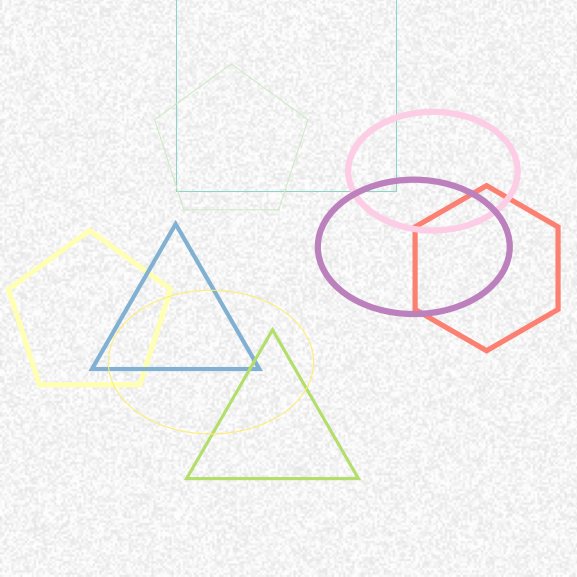[{"shape": "square", "thickness": 0.5, "radius": 0.95, "center": [0.495, 0.859]}, {"shape": "pentagon", "thickness": 2.5, "radius": 0.74, "center": [0.155, 0.452]}, {"shape": "hexagon", "thickness": 2.5, "radius": 0.71, "center": [0.843, 0.535]}, {"shape": "triangle", "thickness": 2, "radius": 0.84, "center": [0.304, 0.444]}, {"shape": "triangle", "thickness": 1.5, "radius": 0.86, "center": [0.472, 0.256]}, {"shape": "oval", "thickness": 3, "radius": 0.73, "center": [0.75, 0.703]}, {"shape": "oval", "thickness": 3, "radius": 0.83, "center": [0.717, 0.572]}, {"shape": "pentagon", "thickness": 0.5, "radius": 0.7, "center": [0.401, 0.749]}, {"shape": "oval", "thickness": 0.5, "radius": 0.89, "center": [0.365, 0.372]}]